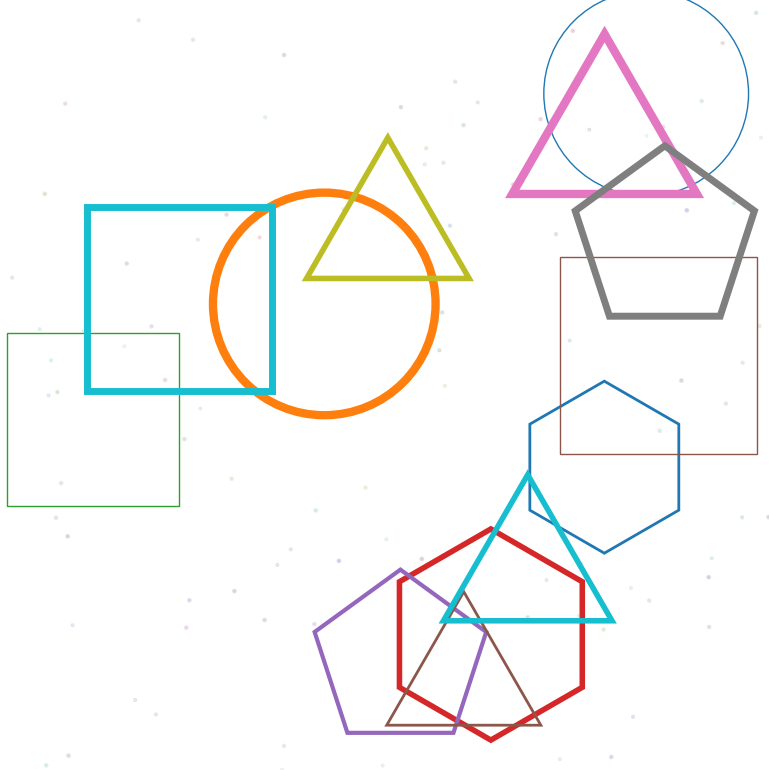[{"shape": "hexagon", "thickness": 1, "radius": 0.56, "center": [0.785, 0.393]}, {"shape": "circle", "thickness": 0.5, "radius": 0.66, "center": [0.839, 0.879]}, {"shape": "circle", "thickness": 3, "radius": 0.72, "center": [0.421, 0.605]}, {"shape": "square", "thickness": 0.5, "radius": 0.56, "center": [0.121, 0.455]}, {"shape": "hexagon", "thickness": 2, "radius": 0.69, "center": [0.637, 0.176]}, {"shape": "pentagon", "thickness": 1.5, "radius": 0.59, "center": [0.52, 0.143]}, {"shape": "square", "thickness": 0.5, "radius": 0.64, "center": [0.855, 0.538]}, {"shape": "triangle", "thickness": 1, "radius": 0.58, "center": [0.602, 0.116]}, {"shape": "triangle", "thickness": 3, "radius": 0.69, "center": [0.785, 0.817]}, {"shape": "pentagon", "thickness": 2.5, "radius": 0.61, "center": [0.863, 0.688]}, {"shape": "triangle", "thickness": 2, "radius": 0.61, "center": [0.504, 0.699]}, {"shape": "square", "thickness": 2.5, "radius": 0.6, "center": [0.233, 0.612]}, {"shape": "triangle", "thickness": 2, "radius": 0.63, "center": [0.685, 0.257]}]